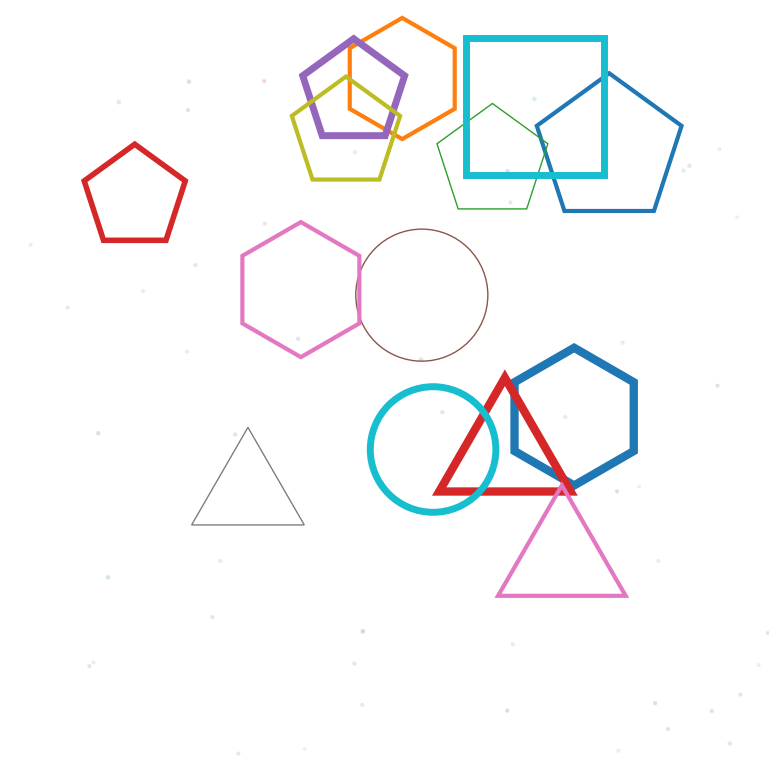[{"shape": "pentagon", "thickness": 1.5, "radius": 0.49, "center": [0.791, 0.806]}, {"shape": "hexagon", "thickness": 3, "radius": 0.45, "center": [0.746, 0.459]}, {"shape": "hexagon", "thickness": 1.5, "radius": 0.39, "center": [0.522, 0.898]}, {"shape": "pentagon", "thickness": 0.5, "radius": 0.38, "center": [0.639, 0.79]}, {"shape": "pentagon", "thickness": 2, "radius": 0.34, "center": [0.175, 0.744]}, {"shape": "triangle", "thickness": 3, "radius": 0.49, "center": [0.656, 0.411]}, {"shape": "pentagon", "thickness": 2.5, "radius": 0.35, "center": [0.459, 0.88]}, {"shape": "circle", "thickness": 0.5, "radius": 0.43, "center": [0.548, 0.617]}, {"shape": "triangle", "thickness": 1.5, "radius": 0.48, "center": [0.73, 0.274]}, {"shape": "hexagon", "thickness": 1.5, "radius": 0.44, "center": [0.391, 0.624]}, {"shape": "triangle", "thickness": 0.5, "radius": 0.42, "center": [0.322, 0.361]}, {"shape": "pentagon", "thickness": 1.5, "radius": 0.37, "center": [0.449, 0.827]}, {"shape": "circle", "thickness": 2.5, "radius": 0.41, "center": [0.562, 0.416]}, {"shape": "square", "thickness": 2.5, "radius": 0.45, "center": [0.695, 0.862]}]